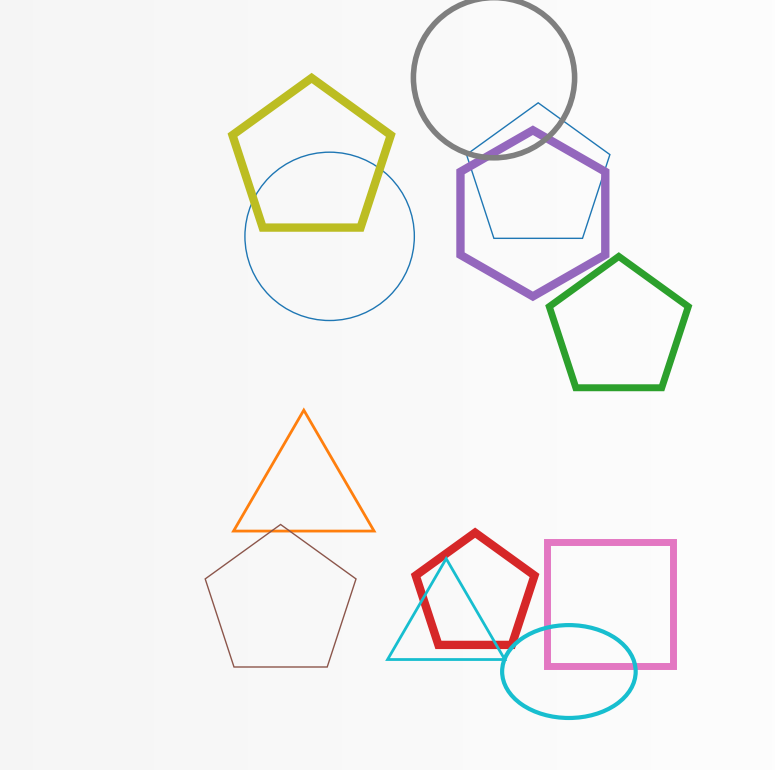[{"shape": "pentagon", "thickness": 0.5, "radius": 0.49, "center": [0.694, 0.769]}, {"shape": "circle", "thickness": 0.5, "radius": 0.55, "center": [0.425, 0.693]}, {"shape": "triangle", "thickness": 1, "radius": 0.52, "center": [0.392, 0.363]}, {"shape": "pentagon", "thickness": 2.5, "radius": 0.47, "center": [0.798, 0.573]}, {"shape": "pentagon", "thickness": 3, "radius": 0.4, "center": [0.613, 0.228]}, {"shape": "hexagon", "thickness": 3, "radius": 0.54, "center": [0.688, 0.723]}, {"shape": "pentagon", "thickness": 0.5, "radius": 0.51, "center": [0.362, 0.217]}, {"shape": "square", "thickness": 2.5, "radius": 0.4, "center": [0.787, 0.216]}, {"shape": "circle", "thickness": 2, "radius": 0.52, "center": [0.637, 0.899]}, {"shape": "pentagon", "thickness": 3, "radius": 0.54, "center": [0.402, 0.791]}, {"shape": "triangle", "thickness": 1, "radius": 0.44, "center": [0.576, 0.187]}, {"shape": "oval", "thickness": 1.5, "radius": 0.43, "center": [0.734, 0.128]}]